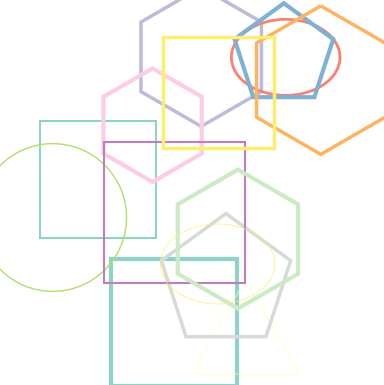[{"shape": "square", "thickness": 1.5, "radius": 0.76, "center": [0.255, 0.533]}, {"shape": "square", "thickness": 3, "radius": 0.82, "center": [0.451, 0.162]}, {"shape": "triangle", "thickness": 0.5, "radius": 0.81, "center": [0.637, 0.11]}, {"shape": "hexagon", "thickness": 2.5, "radius": 0.9, "center": [0.523, 0.852]}, {"shape": "oval", "thickness": 2, "radius": 0.71, "center": [0.742, 0.851]}, {"shape": "pentagon", "thickness": 3, "radius": 0.67, "center": [0.737, 0.857]}, {"shape": "hexagon", "thickness": 2.5, "radius": 0.96, "center": [0.833, 0.792]}, {"shape": "circle", "thickness": 1, "radius": 0.96, "center": [0.137, 0.435]}, {"shape": "hexagon", "thickness": 3, "radius": 0.74, "center": [0.396, 0.675]}, {"shape": "pentagon", "thickness": 2.5, "radius": 0.88, "center": [0.587, 0.268]}, {"shape": "square", "thickness": 1.5, "radius": 0.91, "center": [0.453, 0.448]}, {"shape": "hexagon", "thickness": 3, "radius": 0.9, "center": [0.618, 0.379]}, {"shape": "oval", "thickness": 0.5, "radius": 0.74, "center": [0.565, 0.314]}, {"shape": "square", "thickness": 2.5, "radius": 0.72, "center": [0.566, 0.759]}]